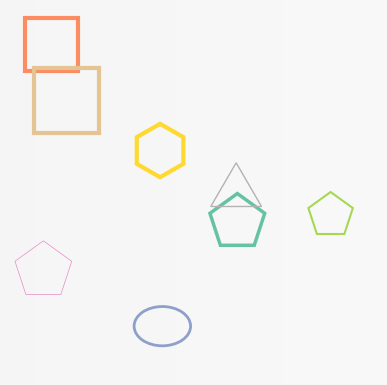[{"shape": "pentagon", "thickness": 2.5, "radius": 0.37, "center": [0.612, 0.423]}, {"shape": "square", "thickness": 3, "radius": 0.34, "center": [0.133, 0.884]}, {"shape": "oval", "thickness": 2, "radius": 0.36, "center": [0.419, 0.153]}, {"shape": "pentagon", "thickness": 0.5, "radius": 0.38, "center": [0.112, 0.298]}, {"shape": "pentagon", "thickness": 1.5, "radius": 0.3, "center": [0.853, 0.441]}, {"shape": "hexagon", "thickness": 3, "radius": 0.35, "center": [0.413, 0.609]}, {"shape": "square", "thickness": 3, "radius": 0.42, "center": [0.172, 0.74]}, {"shape": "triangle", "thickness": 1, "radius": 0.38, "center": [0.609, 0.502]}]